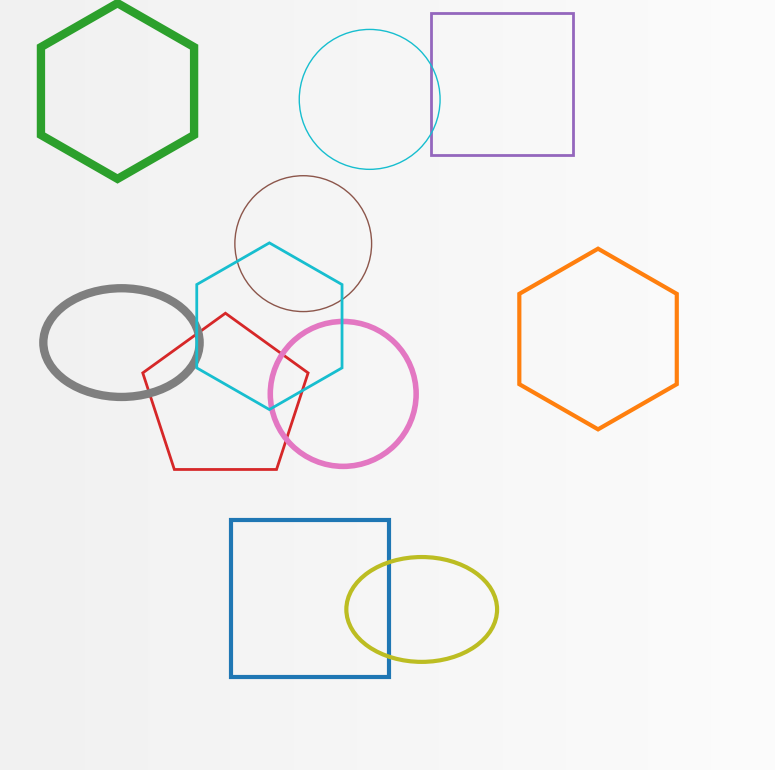[{"shape": "square", "thickness": 1.5, "radius": 0.51, "center": [0.4, 0.223]}, {"shape": "hexagon", "thickness": 1.5, "radius": 0.59, "center": [0.772, 0.56]}, {"shape": "hexagon", "thickness": 3, "radius": 0.57, "center": [0.152, 0.882]}, {"shape": "pentagon", "thickness": 1, "radius": 0.56, "center": [0.291, 0.481]}, {"shape": "square", "thickness": 1, "radius": 0.46, "center": [0.648, 0.891]}, {"shape": "circle", "thickness": 0.5, "radius": 0.44, "center": [0.391, 0.684]}, {"shape": "circle", "thickness": 2, "radius": 0.47, "center": [0.443, 0.488]}, {"shape": "oval", "thickness": 3, "radius": 0.5, "center": [0.157, 0.555]}, {"shape": "oval", "thickness": 1.5, "radius": 0.49, "center": [0.544, 0.209]}, {"shape": "hexagon", "thickness": 1, "radius": 0.54, "center": [0.348, 0.576]}, {"shape": "circle", "thickness": 0.5, "radius": 0.45, "center": [0.477, 0.871]}]